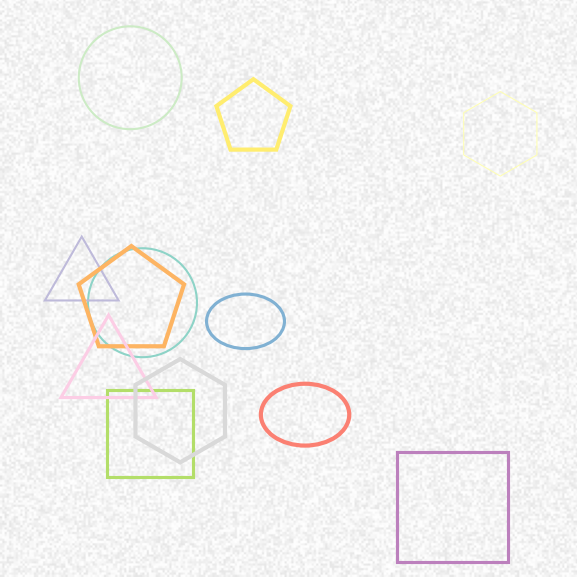[{"shape": "circle", "thickness": 1, "radius": 0.47, "center": [0.247, 0.475]}, {"shape": "hexagon", "thickness": 0.5, "radius": 0.37, "center": [0.866, 0.767]}, {"shape": "triangle", "thickness": 1, "radius": 0.37, "center": [0.142, 0.516]}, {"shape": "oval", "thickness": 2, "radius": 0.38, "center": [0.528, 0.281]}, {"shape": "oval", "thickness": 1.5, "radius": 0.34, "center": [0.425, 0.443]}, {"shape": "pentagon", "thickness": 2, "radius": 0.48, "center": [0.227, 0.477]}, {"shape": "square", "thickness": 1.5, "radius": 0.37, "center": [0.26, 0.248]}, {"shape": "triangle", "thickness": 1.5, "radius": 0.48, "center": [0.188, 0.358]}, {"shape": "hexagon", "thickness": 2, "radius": 0.45, "center": [0.312, 0.288]}, {"shape": "square", "thickness": 1.5, "radius": 0.48, "center": [0.784, 0.121]}, {"shape": "circle", "thickness": 1, "radius": 0.45, "center": [0.226, 0.864]}, {"shape": "pentagon", "thickness": 2, "radius": 0.34, "center": [0.439, 0.795]}]